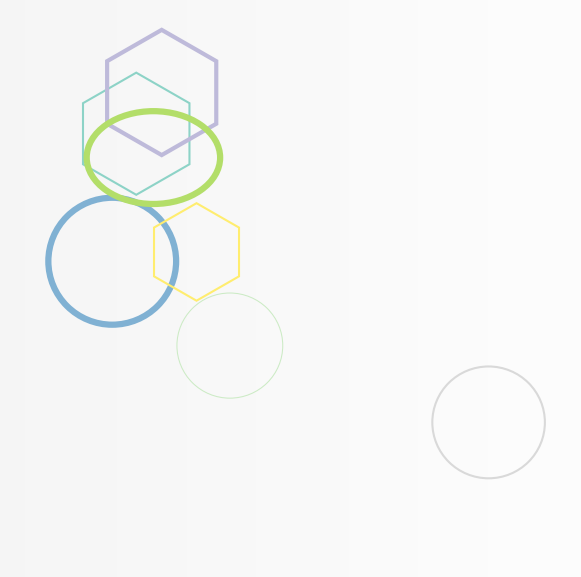[{"shape": "hexagon", "thickness": 1, "radius": 0.53, "center": [0.234, 0.768]}, {"shape": "hexagon", "thickness": 2, "radius": 0.54, "center": [0.278, 0.839]}, {"shape": "circle", "thickness": 3, "radius": 0.55, "center": [0.193, 0.547]}, {"shape": "oval", "thickness": 3, "radius": 0.57, "center": [0.264, 0.726]}, {"shape": "circle", "thickness": 1, "radius": 0.48, "center": [0.841, 0.268]}, {"shape": "circle", "thickness": 0.5, "radius": 0.46, "center": [0.395, 0.401]}, {"shape": "hexagon", "thickness": 1, "radius": 0.42, "center": [0.338, 0.563]}]